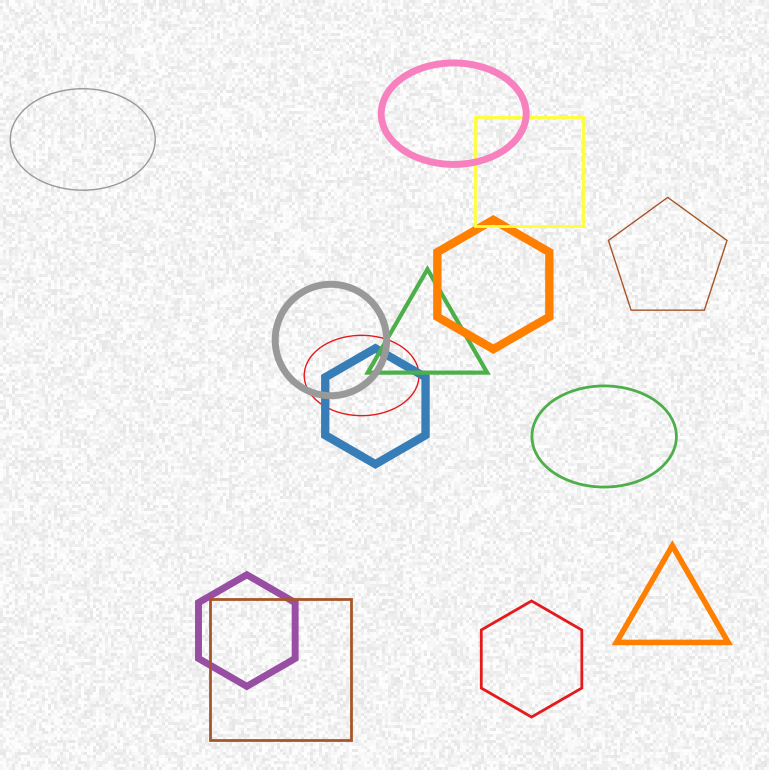[{"shape": "oval", "thickness": 0.5, "radius": 0.37, "center": [0.47, 0.512]}, {"shape": "hexagon", "thickness": 1, "radius": 0.38, "center": [0.69, 0.144]}, {"shape": "hexagon", "thickness": 3, "radius": 0.38, "center": [0.488, 0.472]}, {"shape": "oval", "thickness": 1, "radius": 0.47, "center": [0.785, 0.433]}, {"shape": "triangle", "thickness": 1.5, "radius": 0.45, "center": [0.555, 0.561]}, {"shape": "hexagon", "thickness": 2.5, "radius": 0.36, "center": [0.321, 0.181]}, {"shape": "hexagon", "thickness": 3, "radius": 0.42, "center": [0.641, 0.631]}, {"shape": "triangle", "thickness": 2, "radius": 0.42, "center": [0.873, 0.208]}, {"shape": "square", "thickness": 1, "radius": 0.35, "center": [0.687, 0.777]}, {"shape": "pentagon", "thickness": 0.5, "radius": 0.4, "center": [0.867, 0.663]}, {"shape": "square", "thickness": 1, "radius": 0.46, "center": [0.364, 0.13]}, {"shape": "oval", "thickness": 2.5, "radius": 0.47, "center": [0.589, 0.852]}, {"shape": "circle", "thickness": 2.5, "radius": 0.36, "center": [0.43, 0.558]}, {"shape": "oval", "thickness": 0.5, "radius": 0.47, "center": [0.107, 0.819]}]